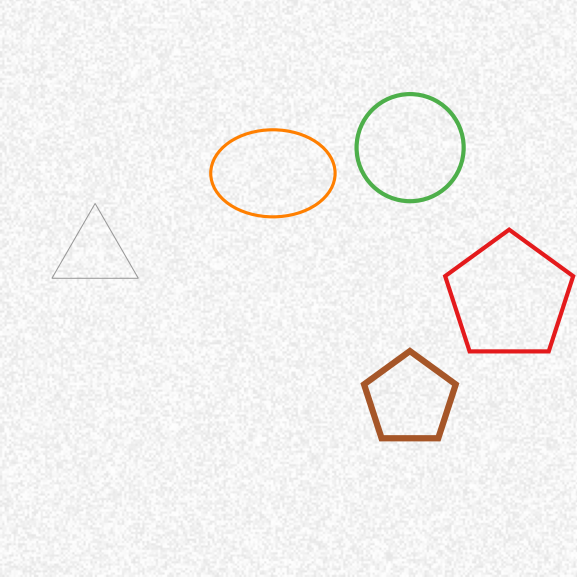[{"shape": "pentagon", "thickness": 2, "radius": 0.58, "center": [0.882, 0.485]}, {"shape": "circle", "thickness": 2, "radius": 0.46, "center": [0.71, 0.743]}, {"shape": "oval", "thickness": 1.5, "radius": 0.54, "center": [0.473, 0.699]}, {"shape": "pentagon", "thickness": 3, "radius": 0.42, "center": [0.71, 0.308]}, {"shape": "triangle", "thickness": 0.5, "radius": 0.43, "center": [0.165, 0.56]}]